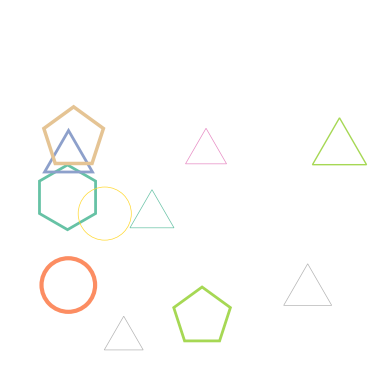[{"shape": "hexagon", "thickness": 2, "radius": 0.42, "center": [0.175, 0.488]}, {"shape": "triangle", "thickness": 0.5, "radius": 0.33, "center": [0.395, 0.441]}, {"shape": "circle", "thickness": 3, "radius": 0.35, "center": [0.177, 0.26]}, {"shape": "triangle", "thickness": 2, "radius": 0.36, "center": [0.178, 0.589]}, {"shape": "triangle", "thickness": 0.5, "radius": 0.31, "center": [0.535, 0.605]}, {"shape": "triangle", "thickness": 1, "radius": 0.41, "center": [0.882, 0.613]}, {"shape": "pentagon", "thickness": 2, "radius": 0.39, "center": [0.525, 0.177]}, {"shape": "circle", "thickness": 0.5, "radius": 0.35, "center": [0.272, 0.445]}, {"shape": "pentagon", "thickness": 2.5, "radius": 0.41, "center": [0.191, 0.641]}, {"shape": "triangle", "thickness": 0.5, "radius": 0.29, "center": [0.321, 0.12]}, {"shape": "triangle", "thickness": 0.5, "radius": 0.36, "center": [0.799, 0.243]}]